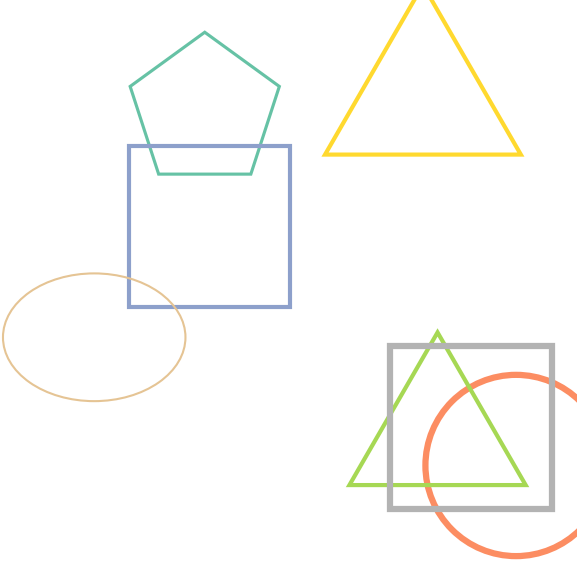[{"shape": "pentagon", "thickness": 1.5, "radius": 0.68, "center": [0.355, 0.807]}, {"shape": "circle", "thickness": 3, "radius": 0.78, "center": [0.894, 0.193]}, {"shape": "square", "thickness": 2, "radius": 0.7, "center": [0.363, 0.607]}, {"shape": "triangle", "thickness": 2, "radius": 0.88, "center": [0.758, 0.247]}, {"shape": "triangle", "thickness": 2, "radius": 0.98, "center": [0.732, 0.829]}, {"shape": "oval", "thickness": 1, "radius": 0.79, "center": [0.163, 0.415]}, {"shape": "square", "thickness": 3, "radius": 0.7, "center": [0.816, 0.258]}]